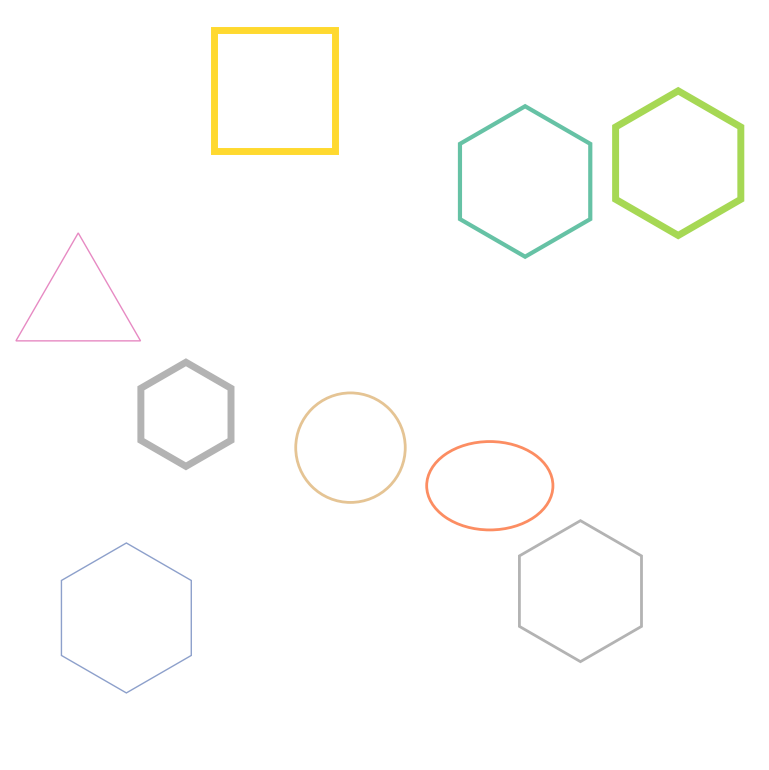[{"shape": "hexagon", "thickness": 1.5, "radius": 0.49, "center": [0.682, 0.764]}, {"shape": "oval", "thickness": 1, "radius": 0.41, "center": [0.636, 0.369]}, {"shape": "hexagon", "thickness": 0.5, "radius": 0.49, "center": [0.164, 0.197]}, {"shape": "triangle", "thickness": 0.5, "radius": 0.47, "center": [0.102, 0.604]}, {"shape": "hexagon", "thickness": 2.5, "radius": 0.47, "center": [0.881, 0.788]}, {"shape": "square", "thickness": 2.5, "radius": 0.39, "center": [0.356, 0.882]}, {"shape": "circle", "thickness": 1, "radius": 0.36, "center": [0.455, 0.419]}, {"shape": "hexagon", "thickness": 1, "radius": 0.46, "center": [0.754, 0.232]}, {"shape": "hexagon", "thickness": 2.5, "radius": 0.34, "center": [0.241, 0.462]}]